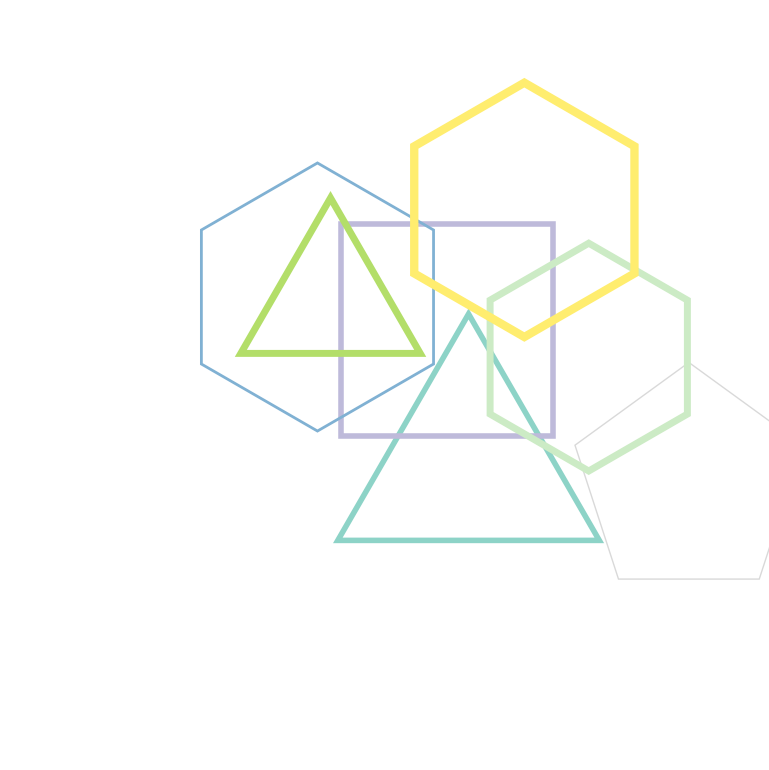[{"shape": "triangle", "thickness": 2, "radius": 0.98, "center": [0.609, 0.396]}, {"shape": "square", "thickness": 2, "radius": 0.69, "center": [0.581, 0.572]}, {"shape": "hexagon", "thickness": 1, "radius": 0.87, "center": [0.412, 0.614]}, {"shape": "triangle", "thickness": 2.5, "radius": 0.67, "center": [0.429, 0.608]}, {"shape": "pentagon", "thickness": 0.5, "radius": 0.78, "center": [0.895, 0.374]}, {"shape": "hexagon", "thickness": 2.5, "radius": 0.74, "center": [0.765, 0.536]}, {"shape": "hexagon", "thickness": 3, "radius": 0.83, "center": [0.681, 0.727]}]